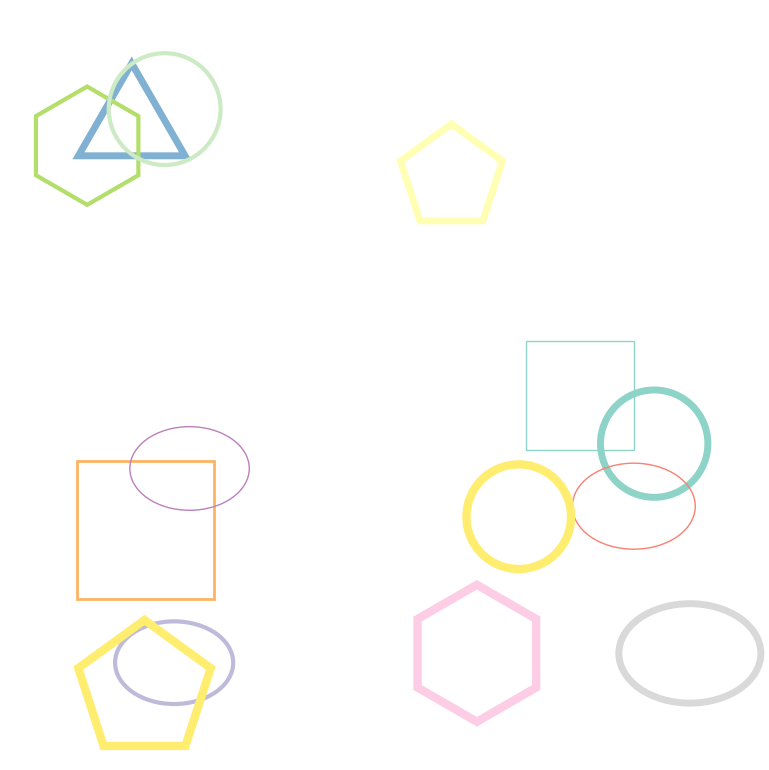[{"shape": "square", "thickness": 0.5, "radius": 0.35, "center": [0.753, 0.487]}, {"shape": "circle", "thickness": 2.5, "radius": 0.35, "center": [0.85, 0.424]}, {"shape": "pentagon", "thickness": 2.5, "radius": 0.35, "center": [0.586, 0.769]}, {"shape": "oval", "thickness": 1.5, "radius": 0.38, "center": [0.226, 0.139]}, {"shape": "oval", "thickness": 0.5, "radius": 0.4, "center": [0.823, 0.343]}, {"shape": "triangle", "thickness": 2.5, "radius": 0.4, "center": [0.171, 0.838]}, {"shape": "square", "thickness": 1, "radius": 0.45, "center": [0.189, 0.312]}, {"shape": "hexagon", "thickness": 1.5, "radius": 0.38, "center": [0.113, 0.811]}, {"shape": "hexagon", "thickness": 3, "radius": 0.44, "center": [0.619, 0.152]}, {"shape": "oval", "thickness": 2.5, "radius": 0.46, "center": [0.896, 0.151]}, {"shape": "oval", "thickness": 0.5, "radius": 0.39, "center": [0.246, 0.392]}, {"shape": "circle", "thickness": 1.5, "radius": 0.36, "center": [0.214, 0.858]}, {"shape": "circle", "thickness": 3, "radius": 0.34, "center": [0.674, 0.329]}, {"shape": "pentagon", "thickness": 3, "radius": 0.45, "center": [0.188, 0.104]}]